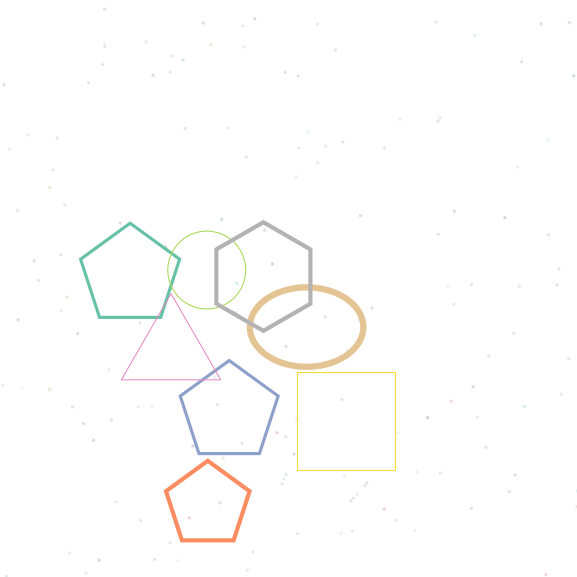[{"shape": "pentagon", "thickness": 1.5, "radius": 0.45, "center": [0.225, 0.522]}, {"shape": "pentagon", "thickness": 2, "radius": 0.38, "center": [0.36, 0.125]}, {"shape": "pentagon", "thickness": 1.5, "radius": 0.45, "center": [0.397, 0.286]}, {"shape": "triangle", "thickness": 0.5, "radius": 0.5, "center": [0.296, 0.391]}, {"shape": "circle", "thickness": 0.5, "radius": 0.34, "center": [0.358, 0.532]}, {"shape": "square", "thickness": 0.5, "radius": 0.42, "center": [0.599, 0.269]}, {"shape": "oval", "thickness": 3, "radius": 0.49, "center": [0.531, 0.433]}, {"shape": "hexagon", "thickness": 2, "radius": 0.47, "center": [0.456, 0.52]}]